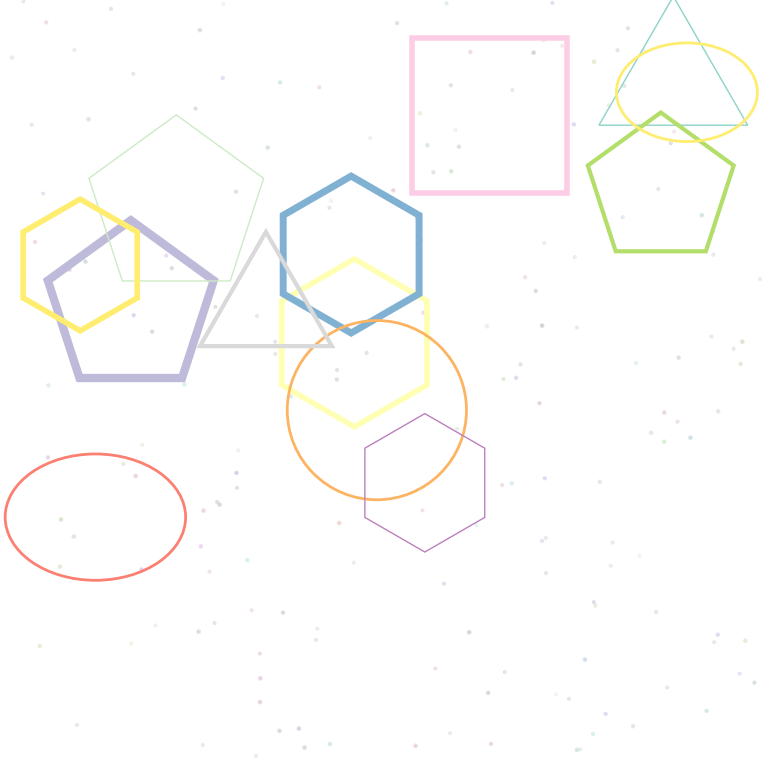[{"shape": "triangle", "thickness": 0.5, "radius": 0.56, "center": [0.874, 0.893]}, {"shape": "hexagon", "thickness": 2, "radius": 0.55, "center": [0.46, 0.555]}, {"shape": "pentagon", "thickness": 3, "radius": 0.57, "center": [0.17, 0.601]}, {"shape": "oval", "thickness": 1, "radius": 0.59, "center": [0.124, 0.328]}, {"shape": "hexagon", "thickness": 2.5, "radius": 0.51, "center": [0.456, 0.669]}, {"shape": "circle", "thickness": 1, "radius": 0.58, "center": [0.489, 0.467]}, {"shape": "pentagon", "thickness": 1.5, "radius": 0.5, "center": [0.858, 0.754]}, {"shape": "square", "thickness": 2, "radius": 0.5, "center": [0.636, 0.85]}, {"shape": "triangle", "thickness": 1.5, "radius": 0.49, "center": [0.345, 0.6]}, {"shape": "hexagon", "thickness": 0.5, "radius": 0.45, "center": [0.552, 0.373]}, {"shape": "pentagon", "thickness": 0.5, "radius": 0.6, "center": [0.229, 0.732]}, {"shape": "hexagon", "thickness": 2, "radius": 0.43, "center": [0.104, 0.656]}, {"shape": "oval", "thickness": 1, "radius": 0.46, "center": [0.892, 0.88]}]